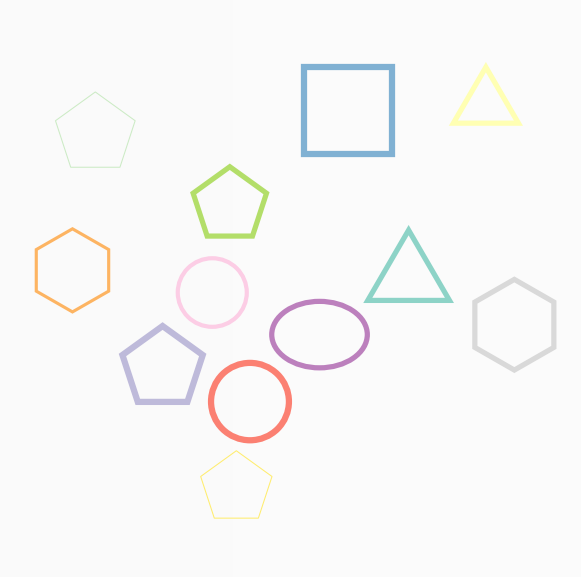[{"shape": "triangle", "thickness": 2.5, "radius": 0.41, "center": [0.703, 0.52]}, {"shape": "triangle", "thickness": 2.5, "radius": 0.32, "center": [0.836, 0.818]}, {"shape": "pentagon", "thickness": 3, "radius": 0.36, "center": [0.28, 0.362]}, {"shape": "circle", "thickness": 3, "radius": 0.34, "center": [0.43, 0.304]}, {"shape": "square", "thickness": 3, "radius": 0.38, "center": [0.598, 0.808]}, {"shape": "hexagon", "thickness": 1.5, "radius": 0.36, "center": [0.125, 0.531]}, {"shape": "pentagon", "thickness": 2.5, "radius": 0.33, "center": [0.395, 0.644]}, {"shape": "circle", "thickness": 2, "radius": 0.3, "center": [0.365, 0.493]}, {"shape": "hexagon", "thickness": 2.5, "radius": 0.39, "center": [0.885, 0.437]}, {"shape": "oval", "thickness": 2.5, "radius": 0.41, "center": [0.55, 0.42]}, {"shape": "pentagon", "thickness": 0.5, "radius": 0.36, "center": [0.164, 0.768]}, {"shape": "pentagon", "thickness": 0.5, "radius": 0.32, "center": [0.407, 0.154]}]